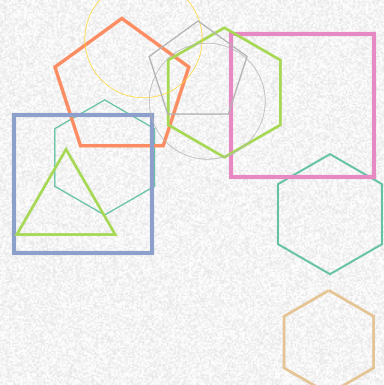[{"shape": "hexagon", "thickness": 1, "radius": 0.75, "center": [0.272, 0.591]}, {"shape": "hexagon", "thickness": 1.5, "radius": 0.78, "center": [0.857, 0.444]}, {"shape": "pentagon", "thickness": 2.5, "radius": 0.91, "center": [0.317, 0.769]}, {"shape": "square", "thickness": 3, "radius": 0.89, "center": [0.216, 0.523]}, {"shape": "square", "thickness": 3, "radius": 0.93, "center": [0.785, 0.726]}, {"shape": "hexagon", "thickness": 2, "radius": 0.84, "center": [0.583, 0.76]}, {"shape": "triangle", "thickness": 2, "radius": 0.74, "center": [0.171, 0.465]}, {"shape": "circle", "thickness": 0.5, "radius": 0.76, "center": [0.373, 0.899]}, {"shape": "hexagon", "thickness": 2, "radius": 0.67, "center": [0.854, 0.111]}, {"shape": "circle", "thickness": 0.5, "radius": 0.75, "center": [0.538, 0.737]}, {"shape": "pentagon", "thickness": 1, "radius": 0.67, "center": [0.514, 0.812]}]